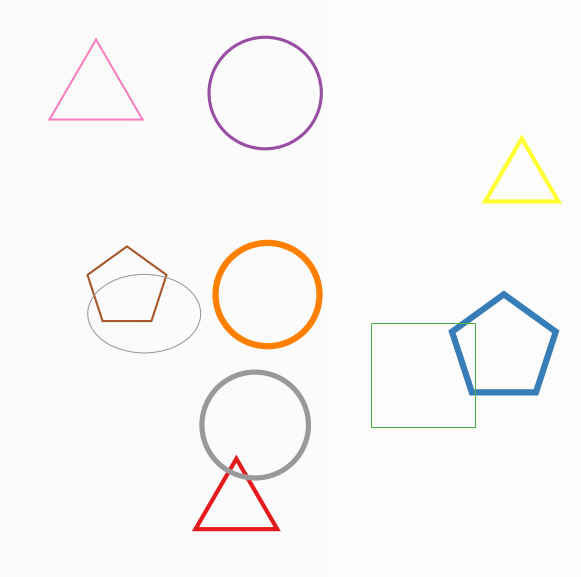[{"shape": "triangle", "thickness": 2, "radius": 0.41, "center": [0.407, 0.123]}, {"shape": "pentagon", "thickness": 3, "radius": 0.47, "center": [0.867, 0.396]}, {"shape": "square", "thickness": 0.5, "radius": 0.45, "center": [0.728, 0.35]}, {"shape": "circle", "thickness": 1.5, "radius": 0.48, "center": [0.456, 0.838]}, {"shape": "circle", "thickness": 3, "radius": 0.45, "center": [0.46, 0.489]}, {"shape": "triangle", "thickness": 2, "radius": 0.36, "center": [0.898, 0.687]}, {"shape": "pentagon", "thickness": 1, "radius": 0.36, "center": [0.219, 0.501]}, {"shape": "triangle", "thickness": 1, "radius": 0.46, "center": [0.165, 0.838]}, {"shape": "oval", "thickness": 0.5, "radius": 0.49, "center": [0.248, 0.456]}, {"shape": "circle", "thickness": 2.5, "radius": 0.46, "center": [0.439, 0.263]}]